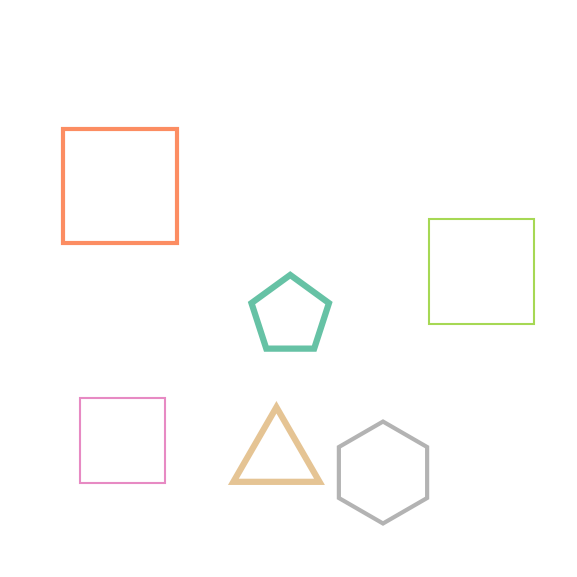[{"shape": "pentagon", "thickness": 3, "radius": 0.35, "center": [0.503, 0.453]}, {"shape": "square", "thickness": 2, "radius": 0.49, "center": [0.207, 0.677]}, {"shape": "square", "thickness": 1, "radius": 0.37, "center": [0.212, 0.236]}, {"shape": "square", "thickness": 1, "radius": 0.45, "center": [0.834, 0.53]}, {"shape": "triangle", "thickness": 3, "radius": 0.43, "center": [0.479, 0.208]}, {"shape": "hexagon", "thickness": 2, "radius": 0.44, "center": [0.663, 0.181]}]